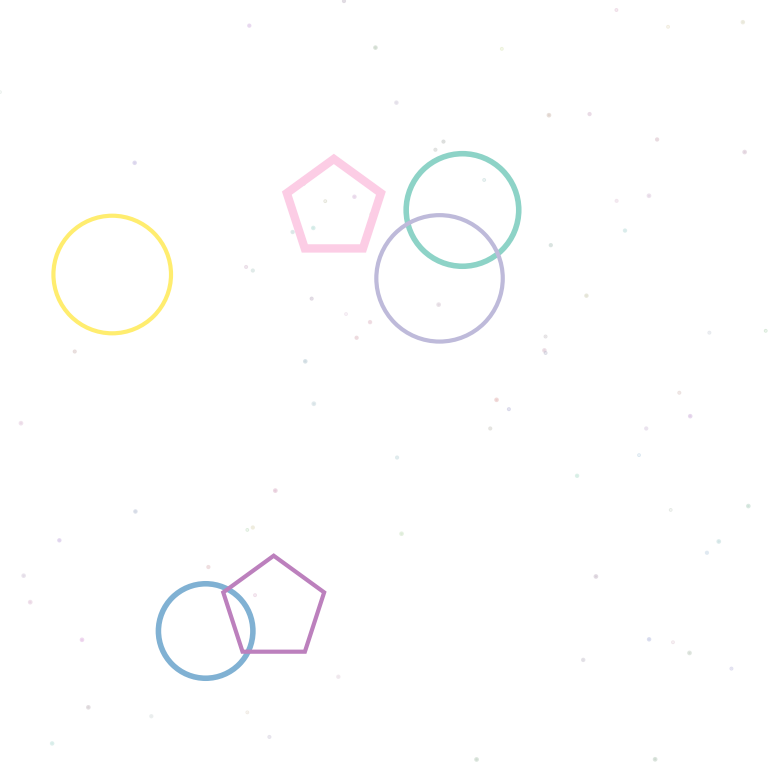[{"shape": "circle", "thickness": 2, "radius": 0.37, "center": [0.601, 0.727]}, {"shape": "circle", "thickness": 1.5, "radius": 0.41, "center": [0.571, 0.638]}, {"shape": "circle", "thickness": 2, "radius": 0.31, "center": [0.267, 0.181]}, {"shape": "pentagon", "thickness": 3, "radius": 0.32, "center": [0.434, 0.729]}, {"shape": "pentagon", "thickness": 1.5, "radius": 0.34, "center": [0.355, 0.209]}, {"shape": "circle", "thickness": 1.5, "radius": 0.38, "center": [0.146, 0.643]}]